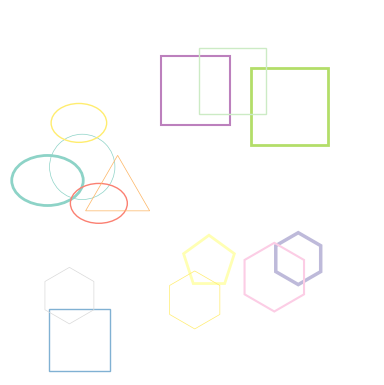[{"shape": "circle", "thickness": 0.5, "radius": 0.42, "center": [0.214, 0.567]}, {"shape": "oval", "thickness": 2, "radius": 0.46, "center": [0.123, 0.531]}, {"shape": "pentagon", "thickness": 2, "radius": 0.35, "center": [0.543, 0.32]}, {"shape": "hexagon", "thickness": 2.5, "radius": 0.34, "center": [0.775, 0.328]}, {"shape": "oval", "thickness": 1, "radius": 0.37, "center": [0.257, 0.472]}, {"shape": "square", "thickness": 1, "radius": 0.4, "center": [0.206, 0.118]}, {"shape": "triangle", "thickness": 0.5, "radius": 0.48, "center": [0.306, 0.5]}, {"shape": "square", "thickness": 2, "radius": 0.5, "center": [0.752, 0.723]}, {"shape": "hexagon", "thickness": 1.5, "radius": 0.45, "center": [0.712, 0.28]}, {"shape": "hexagon", "thickness": 0.5, "radius": 0.37, "center": [0.18, 0.232]}, {"shape": "square", "thickness": 1.5, "radius": 0.45, "center": [0.507, 0.764]}, {"shape": "square", "thickness": 1, "radius": 0.43, "center": [0.604, 0.79]}, {"shape": "oval", "thickness": 1, "radius": 0.36, "center": [0.205, 0.681]}, {"shape": "hexagon", "thickness": 0.5, "radius": 0.38, "center": [0.506, 0.221]}]